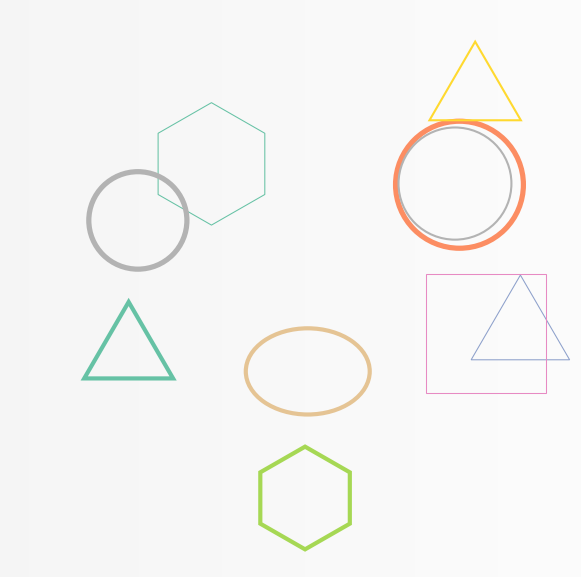[{"shape": "hexagon", "thickness": 0.5, "radius": 0.53, "center": [0.364, 0.715]}, {"shape": "triangle", "thickness": 2, "radius": 0.44, "center": [0.221, 0.388]}, {"shape": "circle", "thickness": 2.5, "radius": 0.55, "center": [0.79, 0.679]}, {"shape": "triangle", "thickness": 0.5, "radius": 0.49, "center": [0.895, 0.425]}, {"shape": "square", "thickness": 0.5, "radius": 0.52, "center": [0.836, 0.422]}, {"shape": "hexagon", "thickness": 2, "radius": 0.44, "center": [0.525, 0.137]}, {"shape": "triangle", "thickness": 1, "radius": 0.45, "center": [0.817, 0.836]}, {"shape": "oval", "thickness": 2, "radius": 0.53, "center": [0.529, 0.356]}, {"shape": "circle", "thickness": 2.5, "radius": 0.42, "center": [0.237, 0.617]}, {"shape": "circle", "thickness": 1, "radius": 0.49, "center": [0.783, 0.681]}]